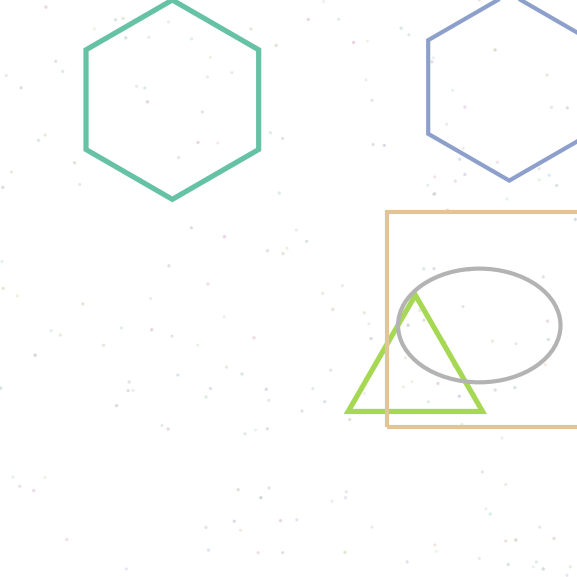[{"shape": "hexagon", "thickness": 2.5, "radius": 0.86, "center": [0.298, 0.827]}, {"shape": "hexagon", "thickness": 2, "radius": 0.81, "center": [0.882, 0.849]}, {"shape": "triangle", "thickness": 2.5, "radius": 0.67, "center": [0.719, 0.354]}, {"shape": "square", "thickness": 2, "radius": 0.93, "center": [0.857, 0.446]}, {"shape": "oval", "thickness": 2, "radius": 0.7, "center": [0.83, 0.436]}]